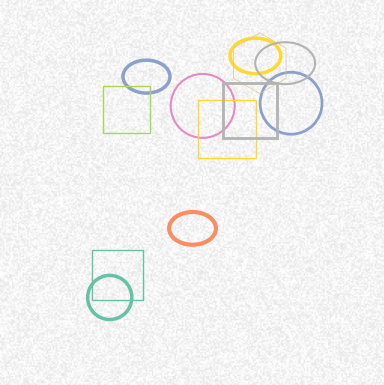[{"shape": "circle", "thickness": 2.5, "radius": 0.29, "center": [0.285, 0.227]}, {"shape": "square", "thickness": 1, "radius": 0.33, "center": [0.306, 0.286]}, {"shape": "oval", "thickness": 3, "radius": 0.3, "center": [0.5, 0.407]}, {"shape": "oval", "thickness": 2.5, "radius": 0.31, "center": [0.38, 0.801]}, {"shape": "circle", "thickness": 2, "radius": 0.4, "center": [0.756, 0.732]}, {"shape": "circle", "thickness": 1.5, "radius": 0.42, "center": [0.526, 0.725]}, {"shape": "square", "thickness": 1, "radius": 0.3, "center": [0.328, 0.716]}, {"shape": "oval", "thickness": 2.5, "radius": 0.33, "center": [0.663, 0.855]}, {"shape": "square", "thickness": 1, "radius": 0.38, "center": [0.589, 0.664]}, {"shape": "hexagon", "thickness": 0.5, "radius": 0.39, "center": [0.675, 0.836]}, {"shape": "square", "thickness": 2, "radius": 0.35, "center": [0.649, 0.713]}, {"shape": "oval", "thickness": 1.5, "radius": 0.39, "center": [0.741, 0.836]}]